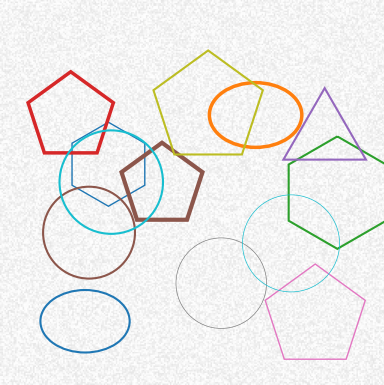[{"shape": "hexagon", "thickness": 1, "radius": 0.55, "center": [0.282, 0.573]}, {"shape": "oval", "thickness": 1.5, "radius": 0.58, "center": [0.221, 0.166]}, {"shape": "oval", "thickness": 2.5, "radius": 0.6, "center": [0.664, 0.701]}, {"shape": "hexagon", "thickness": 1.5, "radius": 0.73, "center": [0.876, 0.5]}, {"shape": "pentagon", "thickness": 2.5, "radius": 0.58, "center": [0.184, 0.697]}, {"shape": "triangle", "thickness": 1.5, "radius": 0.62, "center": [0.843, 0.647]}, {"shape": "pentagon", "thickness": 3, "radius": 0.55, "center": [0.421, 0.519]}, {"shape": "circle", "thickness": 1.5, "radius": 0.6, "center": [0.231, 0.396]}, {"shape": "pentagon", "thickness": 1, "radius": 0.68, "center": [0.819, 0.178]}, {"shape": "circle", "thickness": 0.5, "radius": 0.59, "center": [0.575, 0.265]}, {"shape": "pentagon", "thickness": 1.5, "radius": 0.75, "center": [0.541, 0.72]}, {"shape": "circle", "thickness": 0.5, "radius": 0.63, "center": [0.756, 0.368]}, {"shape": "circle", "thickness": 1.5, "radius": 0.67, "center": [0.289, 0.527]}]